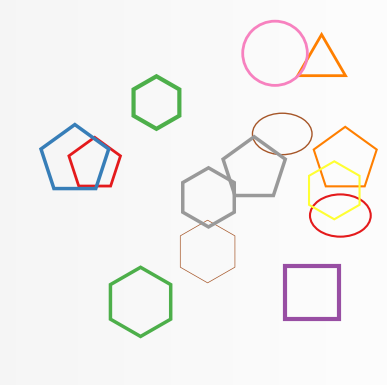[{"shape": "pentagon", "thickness": 2, "radius": 0.35, "center": [0.244, 0.573]}, {"shape": "oval", "thickness": 1.5, "radius": 0.39, "center": [0.878, 0.44]}, {"shape": "pentagon", "thickness": 2.5, "radius": 0.46, "center": [0.193, 0.585]}, {"shape": "hexagon", "thickness": 2.5, "radius": 0.45, "center": [0.363, 0.216]}, {"shape": "hexagon", "thickness": 3, "radius": 0.34, "center": [0.404, 0.734]}, {"shape": "square", "thickness": 3, "radius": 0.35, "center": [0.805, 0.24]}, {"shape": "triangle", "thickness": 2, "radius": 0.36, "center": [0.83, 0.839]}, {"shape": "pentagon", "thickness": 1.5, "radius": 0.43, "center": [0.891, 0.585]}, {"shape": "hexagon", "thickness": 1.5, "radius": 0.38, "center": [0.863, 0.506]}, {"shape": "hexagon", "thickness": 0.5, "radius": 0.41, "center": [0.536, 0.347]}, {"shape": "oval", "thickness": 1, "radius": 0.38, "center": [0.728, 0.652]}, {"shape": "circle", "thickness": 2, "radius": 0.42, "center": [0.71, 0.862]}, {"shape": "pentagon", "thickness": 2.5, "radius": 0.42, "center": [0.656, 0.56]}, {"shape": "hexagon", "thickness": 2.5, "radius": 0.38, "center": [0.538, 0.487]}]